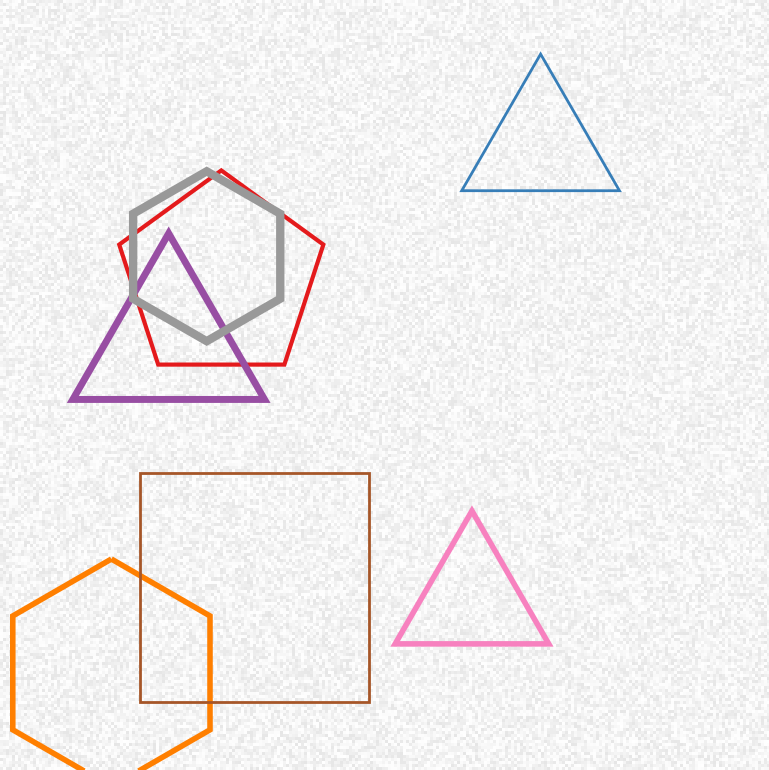[{"shape": "pentagon", "thickness": 1.5, "radius": 0.7, "center": [0.287, 0.639]}, {"shape": "triangle", "thickness": 1, "radius": 0.59, "center": [0.702, 0.811]}, {"shape": "triangle", "thickness": 2.5, "radius": 0.72, "center": [0.219, 0.553]}, {"shape": "hexagon", "thickness": 2, "radius": 0.74, "center": [0.145, 0.126]}, {"shape": "square", "thickness": 1, "radius": 0.74, "center": [0.33, 0.237]}, {"shape": "triangle", "thickness": 2, "radius": 0.58, "center": [0.613, 0.221]}, {"shape": "hexagon", "thickness": 3, "radius": 0.55, "center": [0.268, 0.667]}]